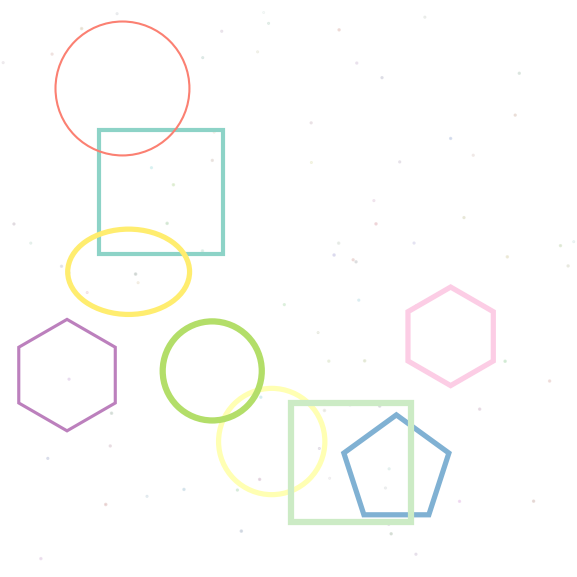[{"shape": "square", "thickness": 2, "radius": 0.54, "center": [0.279, 0.666]}, {"shape": "circle", "thickness": 2.5, "radius": 0.46, "center": [0.471, 0.235]}, {"shape": "circle", "thickness": 1, "radius": 0.58, "center": [0.212, 0.846]}, {"shape": "pentagon", "thickness": 2.5, "radius": 0.48, "center": [0.686, 0.185]}, {"shape": "circle", "thickness": 3, "radius": 0.43, "center": [0.368, 0.357]}, {"shape": "hexagon", "thickness": 2.5, "radius": 0.43, "center": [0.78, 0.417]}, {"shape": "hexagon", "thickness": 1.5, "radius": 0.48, "center": [0.116, 0.35]}, {"shape": "square", "thickness": 3, "radius": 0.52, "center": [0.608, 0.198]}, {"shape": "oval", "thickness": 2.5, "radius": 0.53, "center": [0.223, 0.529]}]